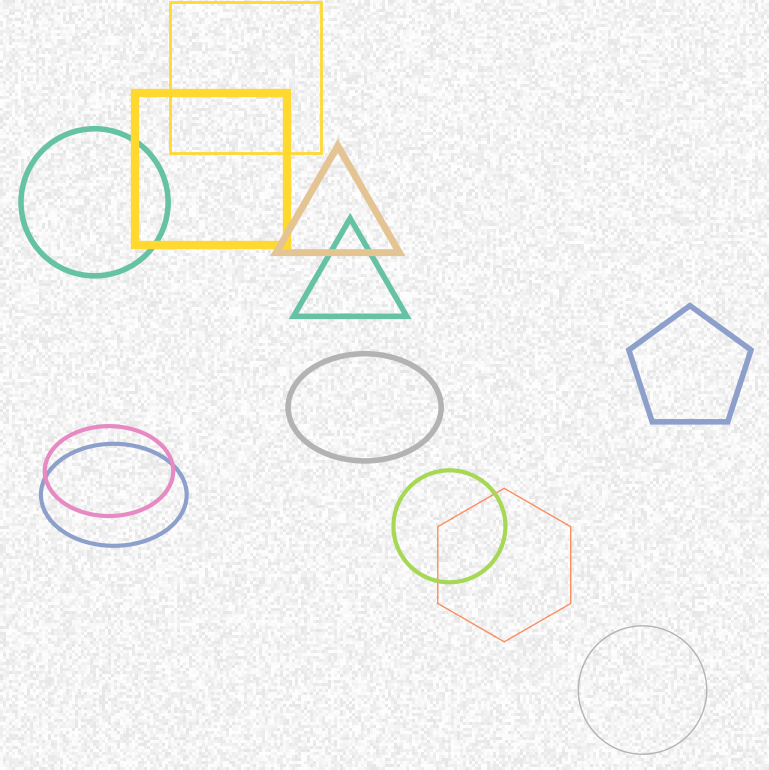[{"shape": "triangle", "thickness": 2, "radius": 0.42, "center": [0.455, 0.632]}, {"shape": "circle", "thickness": 2, "radius": 0.48, "center": [0.123, 0.737]}, {"shape": "hexagon", "thickness": 0.5, "radius": 0.5, "center": [0.655, 0.266]}, {"shape": "pentagon", "thickness": 2, "radius": 0.42, "center": [0.896, 0.52]}, {"shape": "oval", "thickness": 1.5, "radius": 0.47, "center": [0.148, 0.357]}, {"shape": "oval", "thickness": 1.5, "radius": 0.42, "center": [0.142, 0.388]}, {"shape": "circle", "thickness": 1.5, "radius": 0.36, "center": [0.584, 0.316]}, {"shape": "square", "thickness": 3, "radius": 0.49, "center": [0.274, 0.78]}, {"shape": "square", "thickness": 1, "radius": 0.49, "center": [0.319, 0.9]}, {"shape": "triangle", "thickness": 2.5, "radius": 0.46, "center": [0.439, 0.718]}, {"shape": "oval", "thickness": 2, "radius": 0.5, "center": [0.474, 0.471]}, {"shape": "circle", "thickness": 0.5, "radius": 0.42, "center": [0.834, 0.104]}]